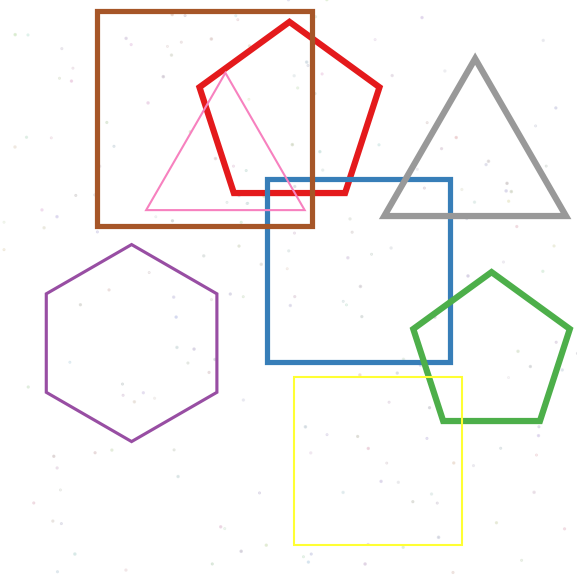[{"shape": "pentagon", "thickness": 3, "radius": 0.82, "center": [0.501, 0.797]}, {"shape": "square", "thickness": 2.5, "radius": 0.79, "center": [0.621, 0.531]}, {"shape": "pentagon", "thickness": 3, "radius": 0.71, "center": [0.851, 0.385]}, {"shape": "hexagon", "thickness": 1.5, "radius": 0.85, "center": [0.228, 0.405]}, {"shape": "square", "thickness": 1, "radius": 0.73, "center": [0.655, 0.201]}, {"shape": "square", "thickness": 2.5, "radius": 0.93, "center": [0.354, 0.794]}, {"shape": "triangle", "thickness": 1, "radius": 0.79, "center": [0.39, 0.715]}, {"shape": "triangle", "thickness": 3, "radius": 0.91, "center": [0.823, 0.716]}]